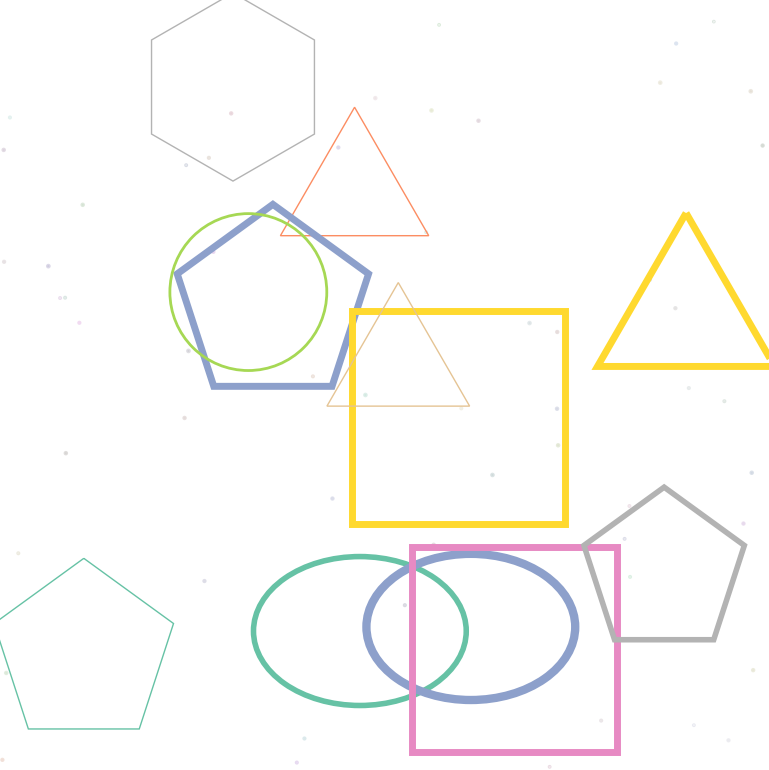[{"shape": "pentagon", "thickness": 0.5, "radius": 0.61, "center": [0.109, 0.152]}, {"shape": "oval", "thickness": 2, "radius": 0.69, "center": [0.467, 0.18]}, {"shape": "triangle", "thickness": 0.5, "radius": 0.56, "center": [0.46, 0.75]}, {"shape": "oval", "thickness": 3, "radius": 0.68, "center": [0.611, 0.186]}, {"shape": "pentagon", "thickness": 2.5, "radius": 0.65, "center": [0.354, 0.604]}, {"shape": "square", "thickness": 2.5, "radius": 0.67, "center": [0.669, 0.157]}, {"shape": "circle", "thickness": 1, "radius": 0.51, "center": [0.323, 0.621]}, {"shape": "square", "thickness": 2.5, "radius": 0.69, "center": [0.595, 0.458]}, {"shape": "triangle", "thickness": 2.5, "radius": 0.66, "center": [0.891, 0.591]}, {"shape": "triangle", "thickness": 0.5, "radius": 0.53, "center": [0.517, 0.526]}, {"shape": "hexagon", "thickness": 0.5, "radius": 0.61, "center": [0.303, 0.887]}, {"shape": "pentagon", "thickness": 2, "radius": 0.55, "center": [0.863, 0.258]}]